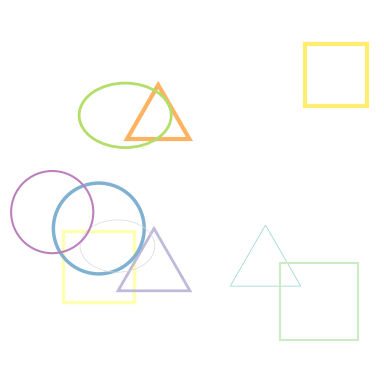[{"shape": "triangle", "thickness": 0.5, "radius": 0.53, "center": [0.69, 0.31]}, {"shape": "square", "thickness": 2.5, "radius": 0.46, "center": [0.256, 0.307]}, {"shape": "triangle", "thickness": 2, "radius": 0.54, "center": [0.4, 0.299]}, {"shape": "circle", "thickness": 2.5, "radius": 0.59, "center": [0.257, 0.407]}, {"shape": "triangle", "thickness": 3, "radius": 0.47, "center": [0.411, 0.686]}, {"shape": "oval", "thickness": 2, "radius": 0.6, "center": [0.325, 0.7]}, {"shape": "oval", "thickness": 0.5, "radius": 0.49, "center": [0.305, 0.361]}, {"shape": "circle", "thickness": 1.5, "radius": 0.53, "center": [0.136, 0.449]}, {"shape": "square", "thickness": 1.5, "radius": 0.5, "center": [0.828, 0.216]}, {"shape": "square", "thickness": 3, "radius": 0.4, "center": [0.873, 0.805]}]